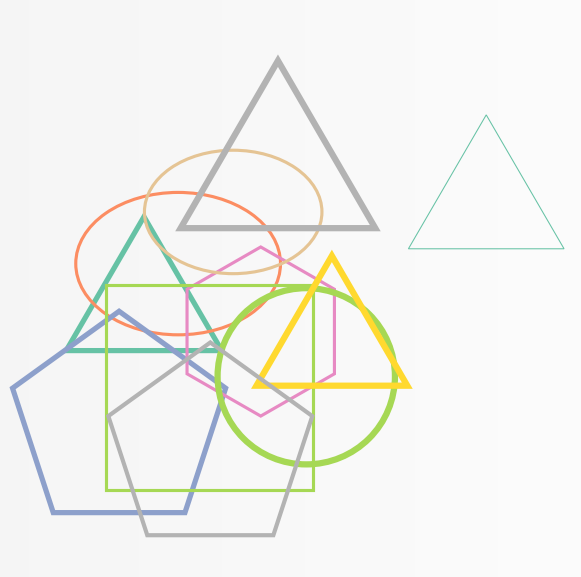[{"shape": "triangle", "thickness": 0.5, "radius": 0.77, "center": [0.837, 0.646]}, {"shape": "triangle", "thickness": 2.5, "radius": 0.77, "center": [0.248, 0.469]}, {"shape": "oval", "thickness": 1.5, "radius": 0.88, "center": [0.306, 0.543]}, {"shape": "pentagon", "thickness": 2.5, "radius": 0.96, "center": [0.205, 0.267]}, {"shape": "hexagon", "thickness": 1.5, "radius": 0.73, "center": [0.449, 0.425]}, {"shape": "square", "thickness": 1.5, "radius": 0.89, "center": [0.36, 0.329]}, {"shape": "circle", "thickness": 3, "radius": 0.76, "center": [0.527, 0.348]}, {"shape": "triangle", "thickness": 3, "radius": 0.75, "center": [0.571, 0.406]}, {"shape": "oval", "thickness": 1.5, "radius": 0.76, "center": [0.401, 0.632]}, {"shape": "triangle", "thickness": 3, "radius": 0.97, "center": [0.478, 0.701]}, {"shape": "pentagon", "thickness": 2, "radius": 0.92, "center": [0.362, 0.222]}]